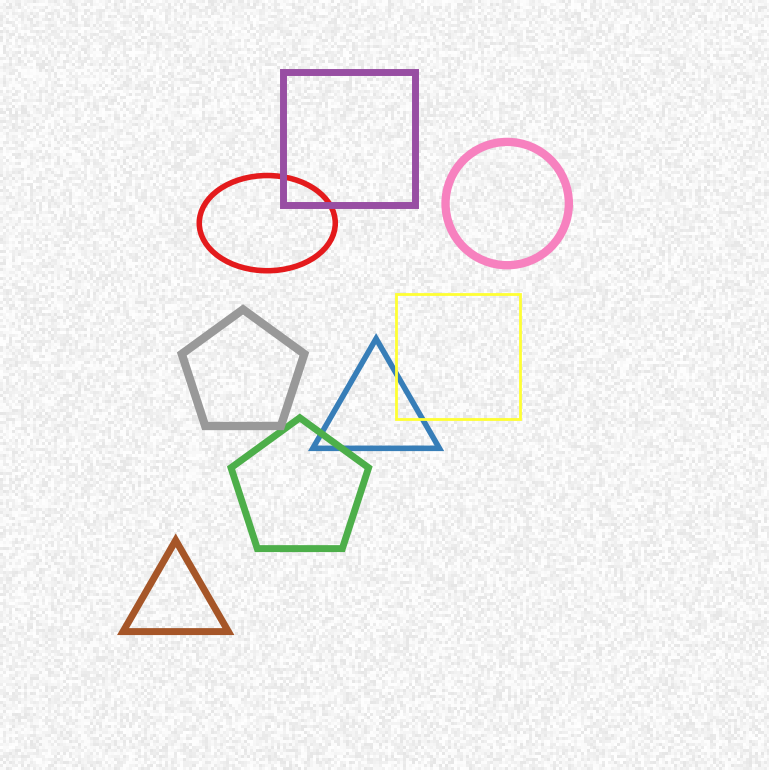[{"shape": "oval", "thickness": 2, "radius": 0.44, "center": [0.347, 0.71]}, {"shape": "triangle", "thickness": 2, "radius": 0.47, "center": [0.488, 0.465]}, {"shape": "pentagon", "thickness": 2.5, "radius": 0.47, "center": [0.389, 0.364]}, {"shape": "square", "thickness": 2.5, "radius": 0.43, "center": [0.454, 0.82]}, {"shape": "square", "thickness": 1, "radius": 0.4, "center": [0.595, 0.537]}, {"shape": "triangle", "thickness": 2.5, "radius": 0.4, "center": [0.228, 0.219]}, {"shape": "circle", "thickness": 3, "radius": 0.4, "center": [0.659, 0.736]}, {"shape": "pentagon", "thickness": 3, "radius": 0.42, "center": [0.316, 0.514]}]